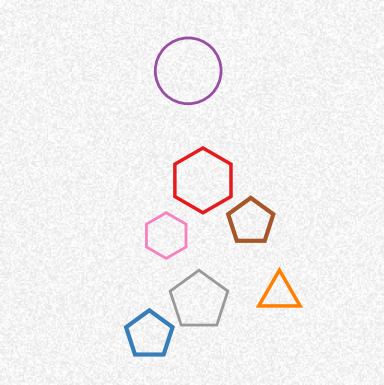[{"shape": "hexagon", "thickness": 2.5, "radius": 0.42, "center": [0.527, 0.531]}, {"shape": "pentagon", "thickness": 3, "radius": 0.32, "center": [0.388, 0.13]}, {"shape": "circle", "thickness": 2, "radius": 0.43, "center": [0.489, 0.816]}, {"shape": "triangle", "thickness": 2.5, "radius": 0.31, "center": [0.726, 0.236]}, {"shape": "pentagon", "thickness": 3, "radius": 0.31, "center": [0.651, 0.424]}, {"shape": "hexagon", "thickness": 2, "radius": 0.3, "center": [0.432, 0.388]}, {"shape": "pentagon", "thickness": 2, "radius": 0.39, "center": [0.517, 0.219]}]